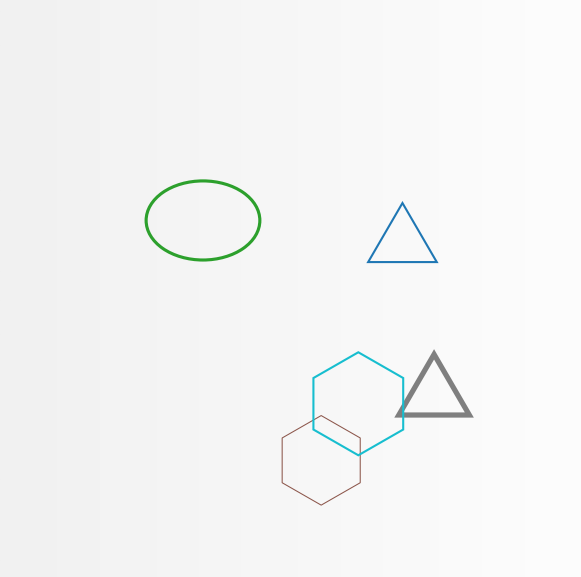[{"shape": "triangle", "thickness": 1, "radius": 0.34, "center": [0.692, 0.579]}, {"shape": "oval", "thickness": 1.5, "radius": 0.49, "center": [0.349, 0.617]}, {"shape": "hexagon", "thickness": 0.5, "radius": 0.39, "center": [0.553, 0.202]}, {"shape": "triangle", "thickness": 2.5, "radius": 0.35, "center": [0.747, 0.316]}, {"shape": "hexagon", "thickness": 1, "radius": 0.45, "center": [0.616, 0.3]}]